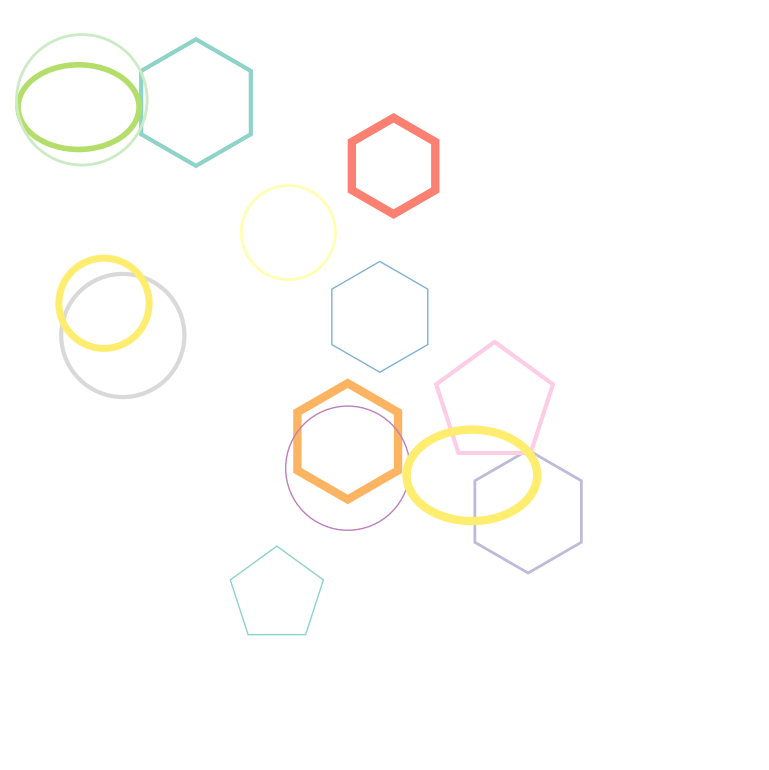[{"shape": "hexagon", "thickness": 1.5, "radius": 0.41, "center": [0.255, 0.867]}, {"shape": "pentagon", "thickness": 0.5, "radius": 0.32, "center": [0.36, 0.227]}, {"shape": "circle", "thickness": 1, "radius": 0.31, "center": [0.374, 0.698]}, {"shape": "hexagon", "thickness": 1, "radius": 0.4, "center": [0.686, 0.336]}, {"shape": "hexagon", "thickness": 3, "radius": 0.31, "center": [0.511, 0.784]}, {"shape": "hexagon", "thickness": 0.5, "radius": 0.36, "center": [0.493, 0.589]}, {"shape": "hexagon", "thickness": 3, "radius": 0.38, "center": [0.452, 0.427]}, {"shape": "oval", "thickness": 2, "radius": 0.39, "center": [0.102, 0.861]}, {"shape": "pentagon", "thickness": 1.5, "radius": 0.4, "center": [0.642, 0.476]}, {"shape": "circle", "thickness": 1.5, "radius": 0.4, "center": [0.159, 0.564]}, {"shape": "circle", "thickness": 0.5, "radius": 0.4, "center": [0.452, 0.392]}, {"shape": "circle", "thickness": 1, "radius": 0.42, "center": [0.106, 0.87]}, {"shape": "circle", "thickness": 2.5, "radius": 0.29, "center": [0.135, 0.606]}, {"shape": "oval", "thickness": 3, "radius": 0.42, "center": [0.613, 0.383]}]